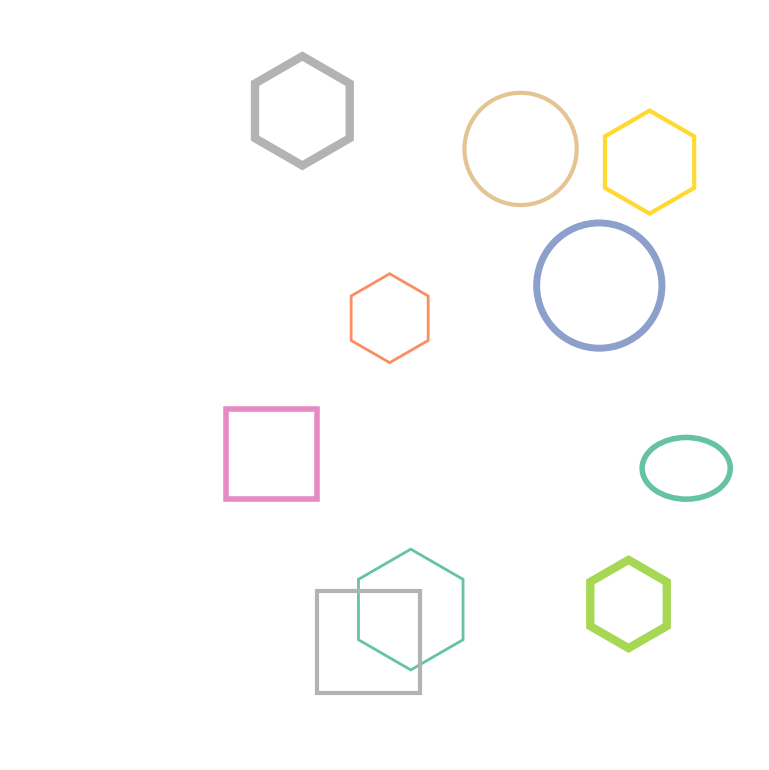[{"shape": "hexagon", "thickness": 1, "radius": 0.39, "center": [0.533, 0.208]}, {"shape": "oval", "thickness": 2, "radius": 0.29, "center": [0.891, 0.392]}, {"shape": "hexagon", "thickness": 1, "radius": 0.29, "center": [0.506, 0.587]}, {"shape": "circle", "thickness": 2.5, "radius": 0.41, "center": [0.778, 0.629]}, {"shape": "square", "thickness": 2, "radius": 0.29, "center": [0.352, 0.411]}, {"shape": "hexagon", "thickness": 3, "radius": 0.29, "center": [0.816, 0.216]}, {"shape": "hexagon", "thickness": 1.5, "radius": 0.33, "center": [0.844, 0.789]}, {"shape": "circle", "thickness": 1.5, "radius": 0.36, "center": [0.676, 0.807]}, {"shape": "square", "thickness": 1.5, "radius": 0.33, "center": [0.478, 0.166]}, {"shape": "hexagon", "thickness": 3, "radius": 0.36, "center": [0.393, 0.856]}]